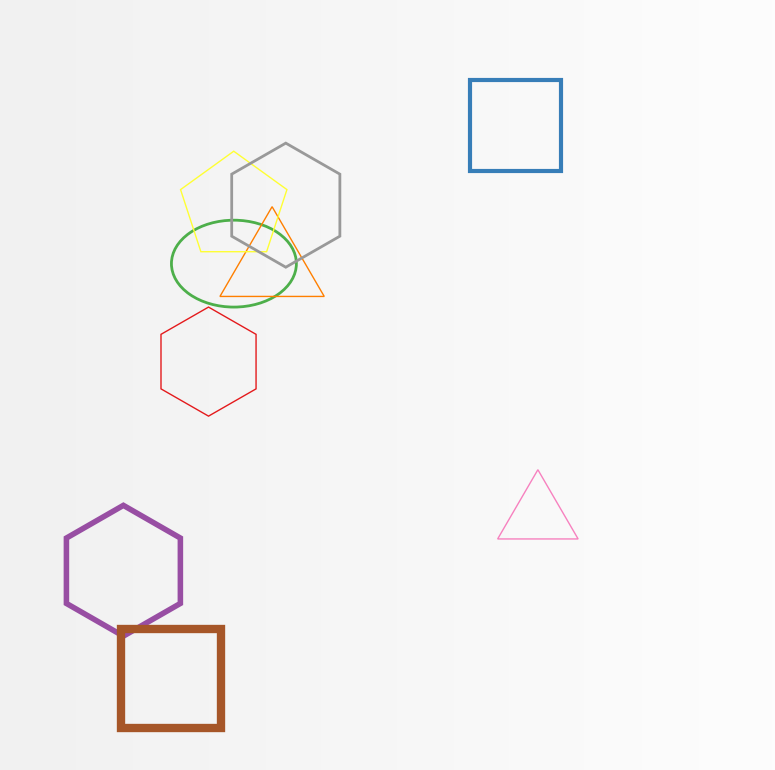[{"shape": "hexagon", "thickness": 0.5, "radius": 0.35, "center": [0.269, 0.53]}, {"shape": "square", "thickness": 1.5, "radius": 0.29, "center": [0.666, 0.837]}, {"shape": "oval", "thickness": 1, "radius": 0.4, "center": [0.302, 0.658]}, {"shape": "hexagon", "thickness": 2, "radius": 0.42, "center": [0.159, 0.259]}, {"shape": "triangle", "thickness": 0.5, "radius": 0.39, "center": [0.351, 0.654]}, {"shape": "pentagon", "thickness": 0.5, "radius": 0.36, "center": [0.302, 0.731]}, {"shape": "square", "thickness": 3, "radius": 0.32, "center": [0.221, 0.119]}, {"shape": "triangle", "thickness": 0.5, "radius": 0.3, "center": [0.694, 0.33]}, {"shape": "hexagon", "thickness": 1, "radius": 0.4, "center": [0.369, 0.734]}]